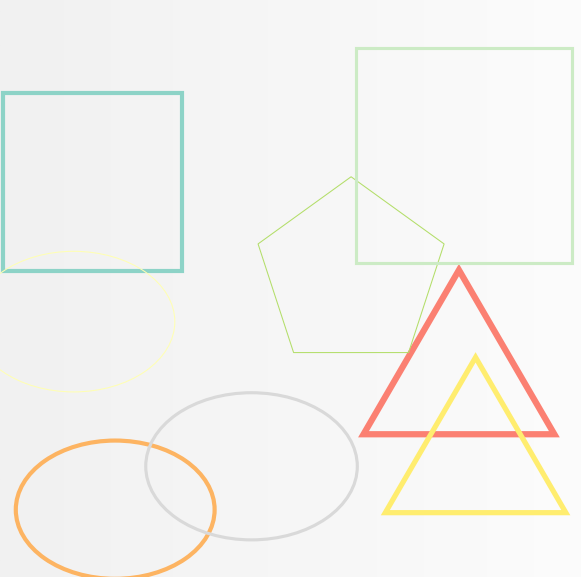[{"shape": "square", "thickness": 2, "radius": 0.77, "center": [0.16, 0.684]}, {"shape": "oval", "thickness": 0.5, "radius": 0.87, "center": [0.127, 0.442]}, {"shape": "triangle", "thickness": 3, "radius": 0.95, "center": [0.79, 0.342]}, {"shape": "oval", "thickness": 2, "radius": 0.86, "center": [0.198, 0.117]}, {"shape": "pentagon", "thickness": 0.5, "radius": 0.84, "center": [0.604, 0.525]}, {"shape": "oval", "thickness": 1.5, "radius": 0.91, "center": [0.433, 0.192]}, {"shape": "square", "thickness": 1.5, "radius": 0.93, "center": [0.798, 0.73]}, {"shape": "triangle", "thickness": 2.5, "radius": 0.9, "center": [0.818, 0.201]}]